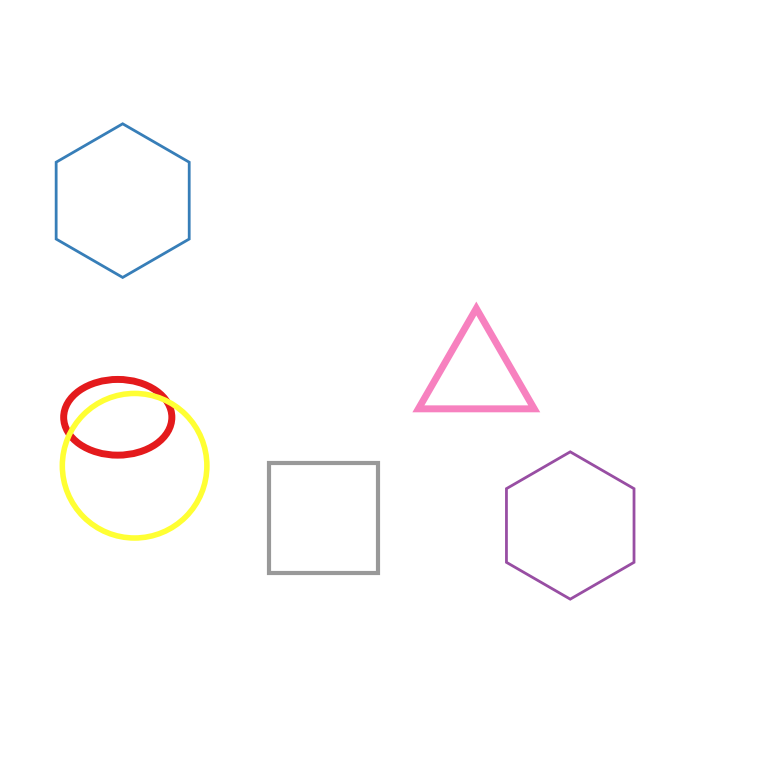[{"shape": "oval", "thickness": 2.5, "radius": 0.35, "center": [0.153, 0.458]}, {"shape": "hexagon", "thickness": 1, "radius": 0.5, "center": [0.159, 0.739]}, {"shape": "hexagon", "thickness": 1, "radius": 0.48, "center": [0.741, 0.318]}, {"shape": "circle", "thickness": 2, "radius": 0.47, "center": [0.175, 0.395]}, {"shape": "triangle", "thickness": 2.5, "radius": 0.43, "center": [0.619, 0.512]}, {"shape": "square", "thickness": 1.5, "radius": 0.35, "center": [0.421, 0.327]}]